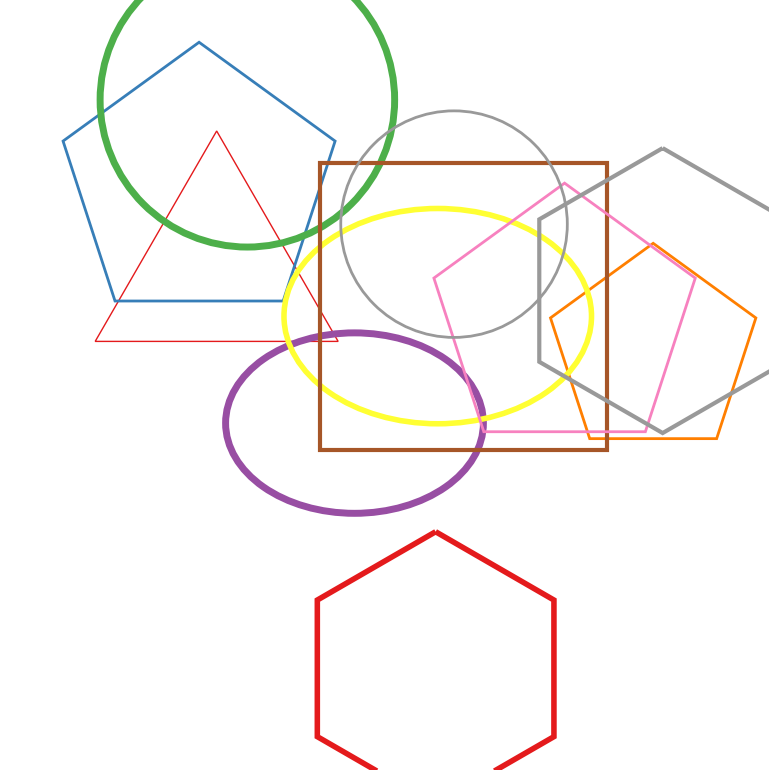[{"shape": "hexagon", "thickness": 2, "radius": 0.89, "center": [0.566, 0.132]}, {"shape": "triangle", "thickness": 0.5, "radius": 0.91, "center": [0.281, 0.648]}, {"shape": "pentagon", "thickness": 1, "radius": 0.93, "center": [0.259, 0.759]}, {"shape": "circle", "thickness": 2.5, "radius": 0.96, "center": [0.321, 0.87]}, {"shape": "oval", "thickness": 2.5, "radius": 0.84, "center": [0.46, 0.451]}, {"shape": "pentagon", "thickness": 1, "radius": 0.7, "center": [0.848, 0.544]}, {"shape": "oval", "thickness": 2, "radius": 1.0, "center": [0.569, 0.589]}, {"shape": "square", "thickness": 1.5, "radius": 0.93, "center": [0.602, 0.602]}, {"shape": "pentagon", "thickness": 1, "radius": 0.89, "center": [0.733, 0.584]}, {"shape": "hexagon", "thickness": 1.5, "radius": 0.93, "center": [0.861, 0.623]}, {"shape": "circle", "thickness": 1, "radius": 0.74, "center": [0.59, 0.709]}]